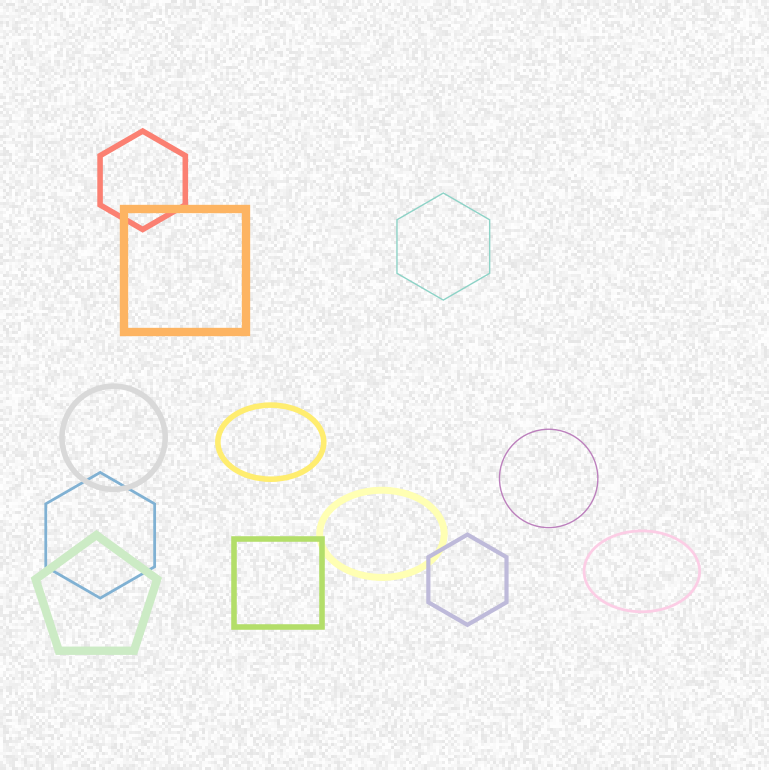[{"shape": "hexagon", "thickness": 0.5, "radius": 0.35, "center": [0.576, 0.68]}, {"shape": "oval", "thickness": 2.5, "radius": 0.4, "center": [0.496, 0.307]}, {"shape": "hexagon", "thickness": 1.5, "radius": 0.29, "center": [0.607, 0.247]}, {"shape": "hexagon", "thickness": 2, "radius": 0.32, "center": [0.185, 0.766]}, {"shape": "hexagon", "thickness": 1, "radius": 0.41, "center": [0.13, 0.305]}, {"shape": "square", "thickness": 3, "radius": 0.4, "center": [0.24, 0.649]}, {"shape": "square", "thickness": 2, "radius": 0.29, "center": [0.361, 0.243]}, {"shape": "oval", "thickness": 1, "radius": 0.38, "center": [0.834, 0.258]}, {"shape": "circle", "thickness": 2, "radius": 0.34, "center": [0.148, 0.432]}, {"shape": "circle", "thickness": 0.5, "radius": 0.32, "center": [0.713, 0.379]}, {"shape": "pentagon", "thickness": 3, "radius": 0.42, "center": [0.125, 0.222]}, {"shape": "oval", "thickness": 2, "radius": 0.34, "center": [0.352, 0.426]}]